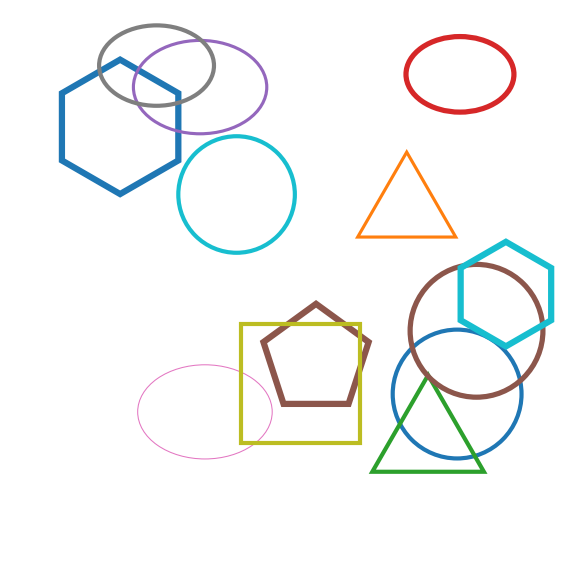[{"shape": "circle", "thickness": 2, "radius": 0.56, "center": [0.792, 0.317]}, {"shape": "hexagon", "thickness": 3, "radius": 0.58, "center": [0.208, 0.779]}, {"shape": "triangle", "thickness": 1.5, "radius": 0.49, "center": [0.704, 0.638]}, {"shape": "triangle", "thickness": 2, "radius": 0.56, "center": [0.741, 0.238]}, {"shape": "oval", "thickness": 2.5, "radius": 0.47, "center": [0.796, 0.87]}, {"shape": "oval", "thickness": 1.5, "radius": 0.58, "center": [0.346, 0.848]}, {"shape": "pentagon", "thickness": 3, "radius": 0.48, "center": [0.547, 0.377]}, {"shape": "circle", "thickness": 2.5, "radius": 0.57, "center": [0.825, 0.426]}, {"shape": "oval", "thickness": 0.5, "radius": 0.58, "center": [0.355, 0.286]}, {"shape": "oval", "thickness": 2, "radius": 0.5, "center": [0.271, 0.886]}, {"shape": "square", "thickness": 2, "radius": 0.51, "center": [0.52, 0.335]}, {"shape": "circle", "thickness": 2, "radius": 0.5, "center": [0.41, 0.662]}, {"shape": "hexagon", "thickness": 3, "radius": 0.45, "center": [0.876, 0.49]}]